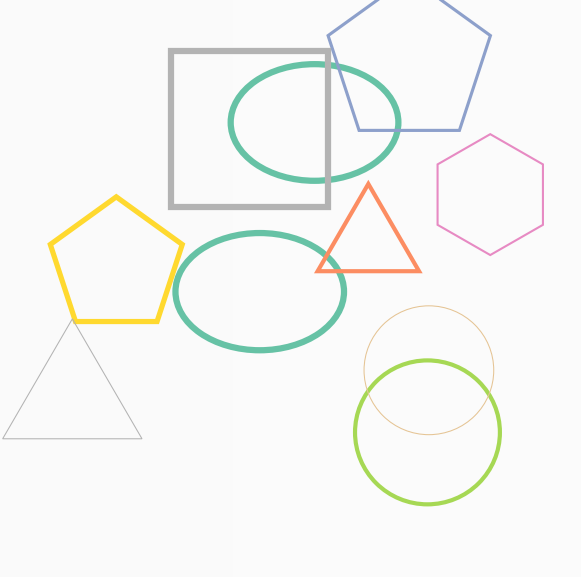[{"shape": "oval", "thickness": 3, "radius": 0.72, "center": [0.541, 0.787]}, {"shape": "oval", "thickness": 3, "radius": 0.72, "center": [0.447, 0.494]}, {"shape": "triangle", "thickness": 2, "radius": 0.5, "center": [0.634, 0.58]}, {"shape": "pentagon", "thickness": 1.5, "radius": 0.73, "center": [0.704, 0.892]}, {"shape": "hexagon", "thickness": 1, "radius": 0.52, "center": [0.843, 0.662]}, {"shape": "circle", "thickness": 2, "radius": 0.62, "center": [0.735, 0.25]}, {"shape": "pentagon", "thickness": 2.5, "radius": 0.6, "center": [0.2, 0.539]}, {"shape": "circle", "thickness": 0.5, "radius": 0.56, "center": [0.738, 0.358]}, {"shape": "triangle", "thickness": 0.5, "radius": 0.69, "center": [0.124, 0.309]}, {"shape": "square", "thickness": 3, "radius": 0.67, "center": [0.429, 0.775]}]